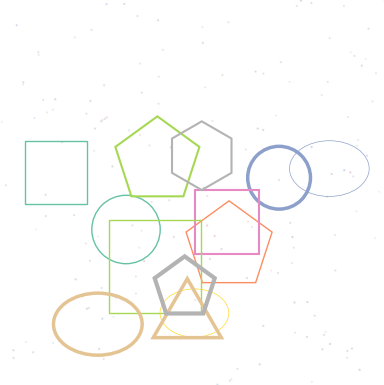[{"shape": "circle", "thickness": 1, "radius": 0.44, "center": [0.327, 0.404]}, {"shape": "square", "thickness": 1, "radius": 0.4, "center": [0.146, 0.552]}, {"shape": "pentagon", "thickness": 1, "radius": 0.59, "center": [0.595, 0.361]}, {"shape": "circle", "thickness": 2.5, "radius": 0.41, "center": [0.725, 0.538]}, {"shape": "oval", "thickness": 0.5, "radius": 0.52, "center": [0.855, 0.562]}, {"shape": "square", "thickness": 1.5, "radius": 0.41, "center": [0.59, 0.423]}, {"shape": "square", "thickness": 1, "radius": 0.6, "center": [0.403, 0.308]}, {"shape": "pentagon", "thickness": 1.5, "radius": 0.57, "center": [0.409, 0.583]}, {"shape": "oval", "thickness": 0.5, "radius": 0.45, "center": [0.505, 0.187]}, {"shape": "triangle", "thickness": 2.5, "radius": 0.51, "center": [0.486, 0.174]}, {"shape": "oval", "thickness": 2.5, "radius": 0.58, "center": [0.254, 0.158]}, {"shape": "pentagon", "thickness": 3, "radius": 0.41, "center": [0.48, 0.252]}, {"shape": "hexagon", "thickness": 1.5, "radius": 0.45, "center": [0.524, 0.596]}]